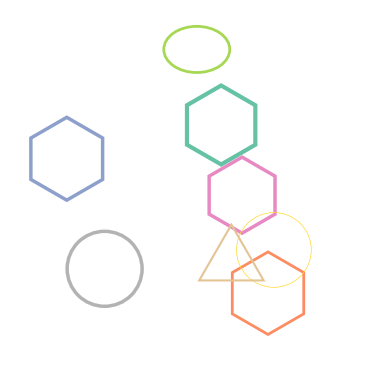[{"shape": "hexagon", "thickness": 3, "radius": 0.51, "center": [0.574, 0.675]}, {"shape": "hexagon", "thickness": 2, "radius": 0.54, "center": [0.696, 0.238]}, {"shape": "hexagon", "thickness": 2.5, "radius": 0.54, "center": [0.173, 0.588]}, {"shape": "hexagon", "thickness": 2.5, "radius": 0.49, "center": [0.629, 0.493]}, {"shape": "oval", "thickness": 2, "radius": 0.43, "center": [0.511, 0.872]}, {"shape": "circle", "thickness": 0.5, "radius": 0.49, "center": [0.711, 0.351]}, {"shape": "triangle", "thickness": 1.5, "radius": 0.48, "center": [0.601, 0.32]}, {"shape": "circle", "thickness": 2.5, "radius": 0.49, "center": [0.272, 0.302]}]